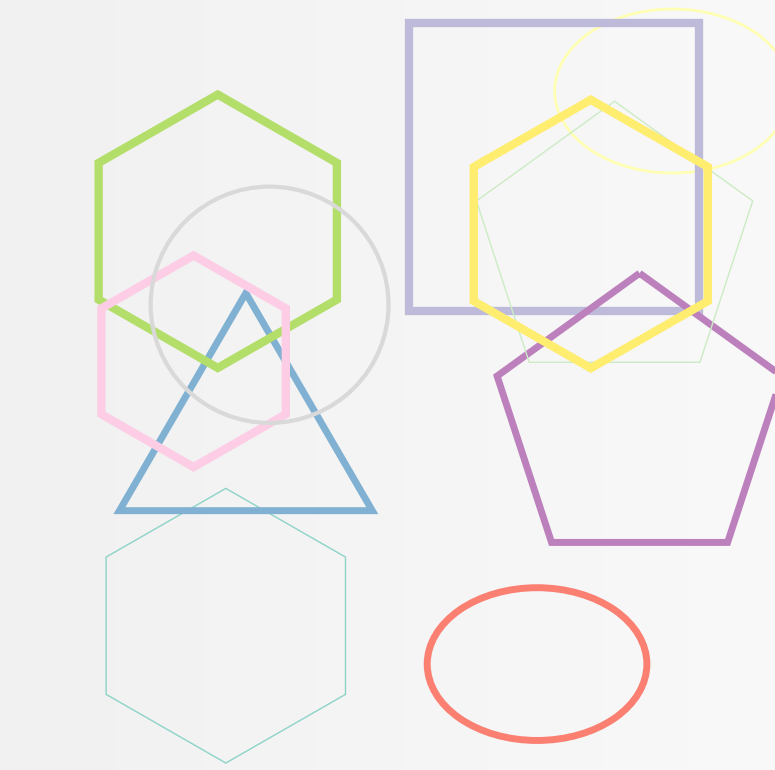[{"shape": "hexagon", "thickness": 0.5, "radius": 0.89, "center": [0.291, 0.187]}, {"shape": "oval", "thickness": 1, "radius": 0.76, "center": [0.868, 0.882]}, {"shape": "square", "thickness": 3, "radius": 0.93, "center": [0.715, 0.783]}, {"shape": "oval", "thickness": 2.5, "radius": 0.71, "center": [0.693, 0.138]}, {"shape": "triangle", "thickness": 2.5, "radius": 0.94, "center": [0.317, 0.431]}, {"shape": "hexagon", "thickness": 3, "radius": 0.89, "center": [0.281, 0.7]}, {"shape": "hexagon", "thickness": 3, "radius": 0.69, "center": [0.25, 0.531]}, {"shape": "circle", "thickness": 1.5, "radius": 0.77, "center": [0.348, 0.604]}, {"shape": "pentagon", "thickness": 2.5, "radius": 0.97, "center": [0.825, 0.452]}, {"shape": "pentagon", "thickness": 0.5, "radius": 0.94, "center": [0.793, 0.681]}, {"shape": "hexagon", "thickness": 3, "radius": 0.87, "center": [0.762, 0.696]}]